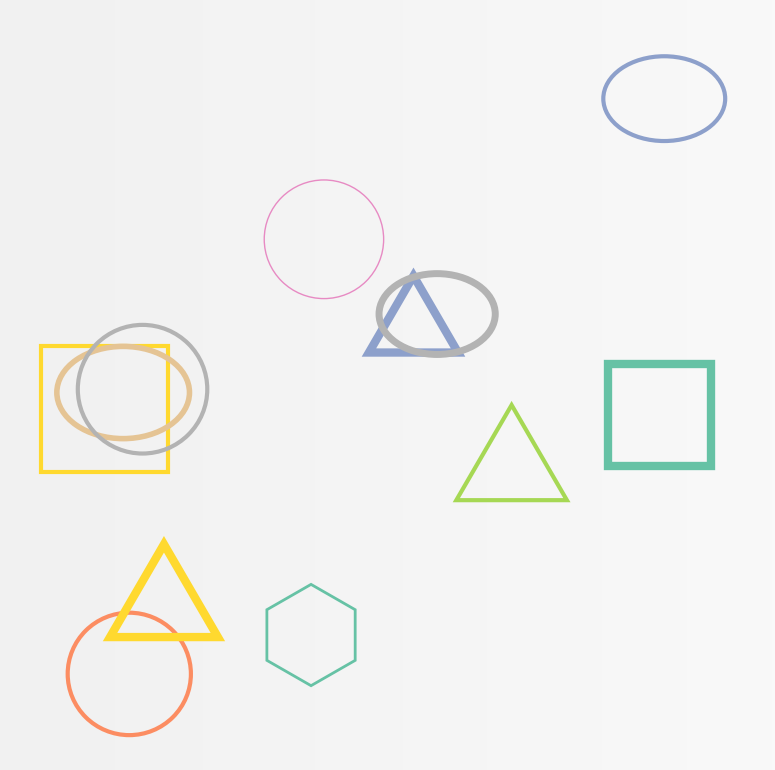[{"shape": "hexagon", "thickness": 1, "radius": 0.33, "center": [0.401, 0.175]}, {"shape": "square", "thickness": 3, "radius": 0.33, "center": [0.851, 0.461]}, {"shape": "circle", "thickness": 1.5, "radius": 0.4, "center": [0.167, 0.125]}, {"shape": "triangle", "thickness": 3, "radius": 0.33, "center": [0.534, 0.575]}, {"shape": "oval", "thickness": 1.5, "radius": 0.39, "center": [0.857, 0.872]}, {"shape": "circle", "thickness": 0.5, "radius": 0.39, "center": [0.418, 0.689]}, {"shape": "triangle", "thickness": 1.5, "radius": 0.41, "center": [0.66, 0.392]}, {"shape": "triangle", "thickness": 3, "radius": 0.4, "center": [0.212, 0.213]}, {"shape": "square", "thickness": 1.5, "radius": 0.41, "center": [0.135, 0.469]}, {"shape": "oval", "thickness": 2, "radius": 0.43, "center": [0.159, 0.49]}, {"shape": "oval", "thickness": 2.5, "radius": 0.37, "center": [0.564, 0.592]}, {"shape": "circle", "thickness": 1.5, "radius": 0.42, "center": [0.184, 0.495]}]